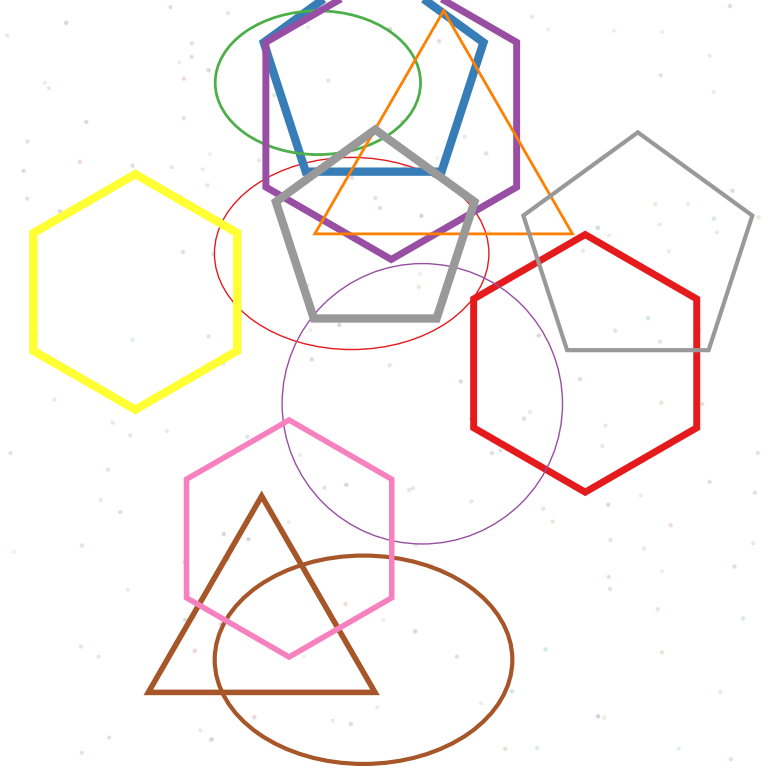[{"shape": "hexagon", "thickness": 2.5, "radius": 0.84, "center": [0.76, 0.528]}, {"shape": "oval", "thickness": 0.5, "radius": 0.89, "center": [0.457, 0.671]}, {"shape": "pentagon", "thickness": 3, "radius": 0.75, "center": [0.485, 0.898]}, {"shape": "oval", "thickness": 1, "radius": 0.67, "center": [0.413, 0.893]}, {"shape": "hexagon", "thickness": 2.5, "radius": 0.94, "center": [0.508, 0.851]}, {"shape": "circle", "thickness": 0.5, "radius": 0.91, "center": [0.548, 0.476]}, {"shape": "triangle", "thickness": 1, "radius": 0.97, "center": [0.576, 0.793]}, {"shape": "hexagon", "thickness": 3, "radius": 0.76, "center": [0.176, 0.621]}, {"shape": "triangle", "thickness": 2, "radius": 0.85, "center": [0.34, 0.186]}, {"shape": "oval", "thickness": 1.5, "radius": 0.97, "center": [0.472, 0.143]}, {"shape": "hexagon", "thickness": 2, "radius": 0.77, "center": [0.375, 0.301]}, {"shape": "pentagon", "thickness": 3, "radius": 0.68, "center": [0.487, 0.696]}, {"shape": "pentagon", "thickness": 1.5, "radius": 0.78, "center": [0.828, 0.672]}]